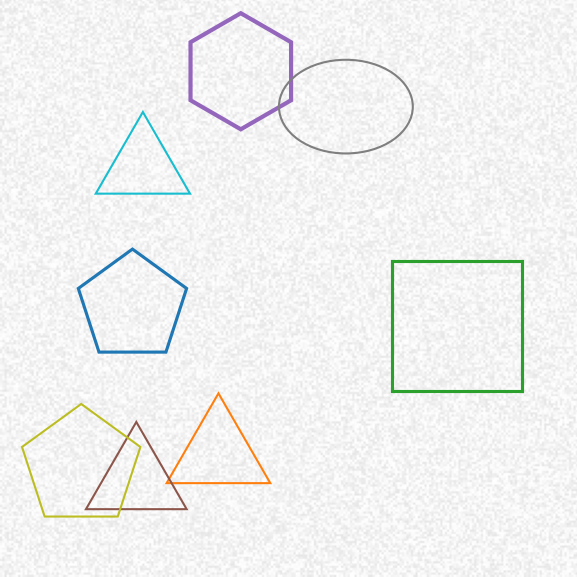[{"shape": "pentagon", "thickness": 1.5, "radius": 0.49, "center": [0.229, 0.469]}, {"shape": "triangle", "thickness": 1, "radius": 0.52, "center": [0.378, 0.214]}, {"shape": "square", "thickness": 1.5, "radius": 0.56, "center": [0.791, 0.435]}, {"shape": "hexagon", "thickness": 2, "radius": 0.5, "center": [0.417, 0.876]}, {"shape": "triangle", "thickness": 1, "radius": 0.5, "center": [0.236, 0.168]}, {"shape": "oval", "thickness": 1, "radius": 0.58, "center": [0.599, 0.815]}, {"shape": "pentagon", "thickness": 1, "radius": 0.54, "center": [0.141, 0.192]}, {"shape": "triangle", "thickness": 1, "radius": 0.47, "center": [0.247, 0.711]}]